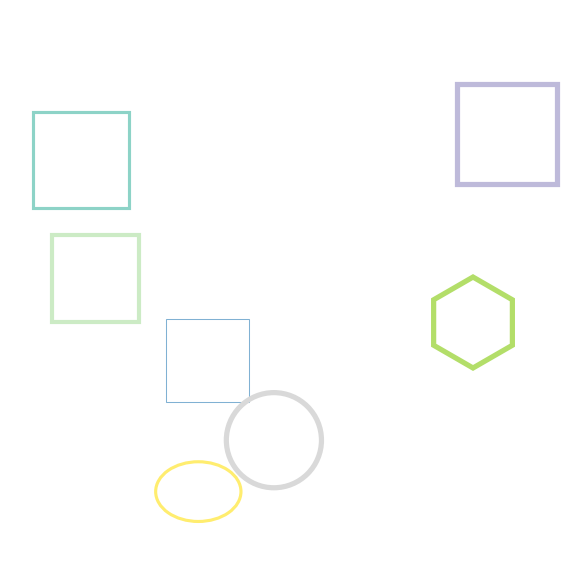[{"shape": "square", "thickness": 1.5, "radius": 0.42, "center": [0.14, 0.722]}, {"shape": "square", "thickness": 2.5, "radius": 0.43, "center": [0.878, 0.767]}, {"shape": "square", "thickness": 0.5, "radius": 0.36, "center": [0.359, 0.375]}, {"shape": "hexagon", "thickness": 2.5, "radius": 0.39, "center": [0.819, 0.441]}, {"shape": "circle", "thickness": 2.5, "radius": 0.41, "center": [0.474, 0.237]}, {"shape": "square", "thickness": 2, "radius": 0.37, "center": [0.166, 0.517]}, {"shape": "oval", "thickness": 1.5, "radius": 0.37, "center": [0.343, 0.148]}]